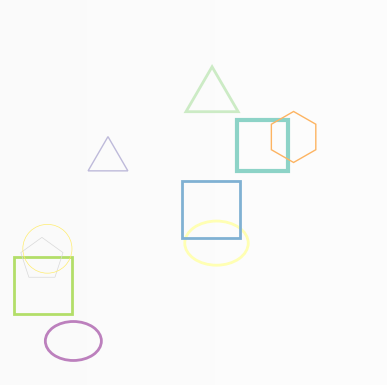[{"shape": "square", "thickness": 3, "radius": 0.33, "center": [0.677, 0.622]}, {"shape": "oval", "thickness": 2, "radius": 0.41, "center": [0.559, 0.368]}, {"shape": "triangle", "thickness": 1, "radius": 0.3, "center": [0.279, 0.586]}, {"shape": "square", "thickness": 2, "radius": 0.37, "center": [0.545, 0.456]}, {"shape": "hexagon", "thickness": 1, "radius": 0.33, "center": [0.758, 0.644]}, {"shape": "square", "thickness": 2, "radius": 0.37, "center": [0.112, 0.259]}, {"shape": "pentagon", "thickness": 0.5, "radius": 0.29, "center": [0.108, 0.326]}, {"shape": "oval", "thickness": 2, "radius": 0.36, "center": [0.189, 0.114]}, {"shape": "triangle", "thickness": 2, "radius": 0.39, "center": [0.547, 0.749]}, {"shape": "circle", "thickness": 0.5, "radius": 0.32, "center": [0.122, 0.354]}]